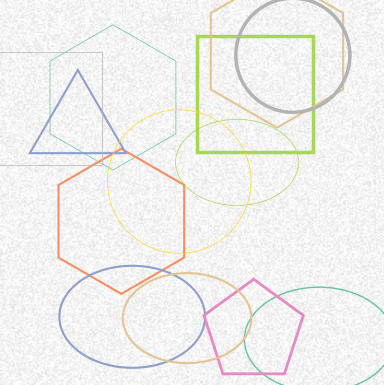[{"shape": "hexagon", "thickness": 0.5, "radius": 0.94, "center": [0.293, 0.747]}, {"shape": "oval", "thickness": 1, "radius": 0.97, "center": [0.829, 0.118]}, {"shape": "hexagon", "thickness": 1.5, "radius": 0.94, "center": [0.315, 0.425]}, {"shape": "triangle", "thickness": 1.5, "radius": 0.72, "center": [0.202, 0.674]}, {"shape": "oval", "thickness": 1.5, "radius": 0.95, "center": [0.343, 0.177]}, {"shape": "pentagon", "thickness": 2, "radius": 0.68, "center": [0.659, 0.139]}, {"shape": "square", "thickness": 2.5, "radius": 0.75, "center": [0.662, 0.757]}, {"shape": "oval", "thickness": 0.5, "radius": 0.8, "center": [0.616, 0.578]}, {"shape": "circle", "thickness": 0.5, "radius": 0.93, "center": [0.466, 0.528]}, {"shape": "oval", "thickness": 1.5, "radius": 0.84, "center": [0.486, 0.174]}, {"shape": "hexagon", "thickness": 1.5, "radius": 0.99, "center": [0.719, 0.867]}, {"shape": "square", "thickness": 0.5, "radius": 0.73, "center": [0.118, 0.718]}, {"shape": "circle", "thickness": 2.5, "radius": 0.74, "center": [0.761, 0.856]}]